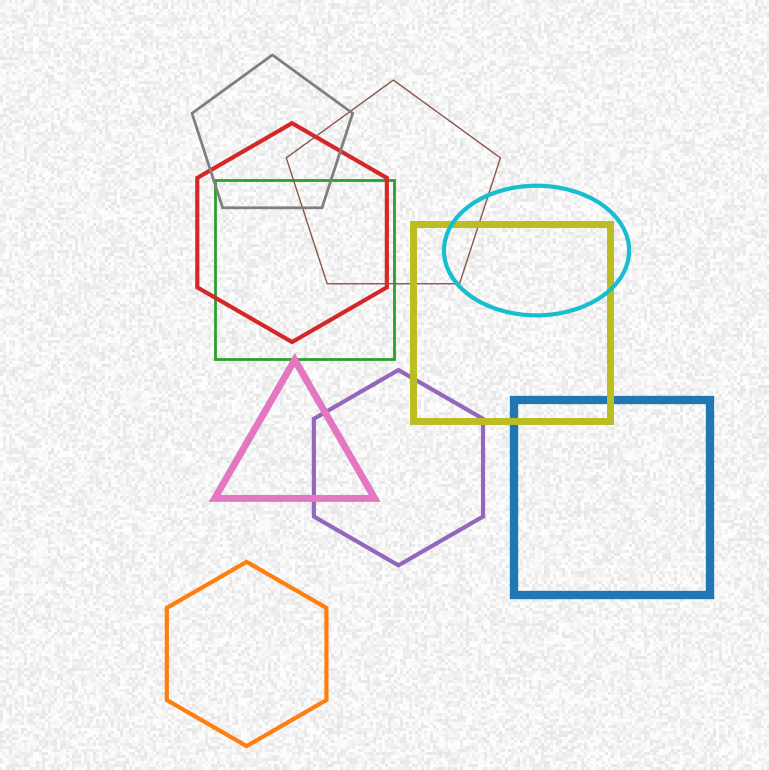[{"shape": "square", "thickness": 3, "radius": 0.63, "center": [0.795, 0.354]}, {"shape": "hexagon", "thickness": 1.5, "radius": 0.6, "center": [0.32, 0.151]}, {"shape": "square", "thickness": 1, "radius": 0.58, "center": [0.395, 0.65]}, {"shape": "hexagon", "thickness": 1.5, "radius": 0.71, "center": [0.379, 0.698]}, {"shape": "hexagon", "thickness": 1.5, "radius": 0.63, "center": [0.517, 0.393]}, {"shape": "pentagon", "thickness": 0.5, "radius": 0.73, "center": [0.511, 0.75]}, {"shape": "triangle", "thickness": 2.5, "radius": 0.6, "center": [0.383, 0.413]}, {"shape": "pentagon", "thickness": 1, "radius": 0.55, "center": [0.354, 0.819]}, {"shape": "square", "thickness": 2.5, "radius": 0.64, "center": [0.664, 0.581]}, {"shape": "oval", "thickness": 1.5, "radius": 0.6, "center": [0.697, 0.675]}]